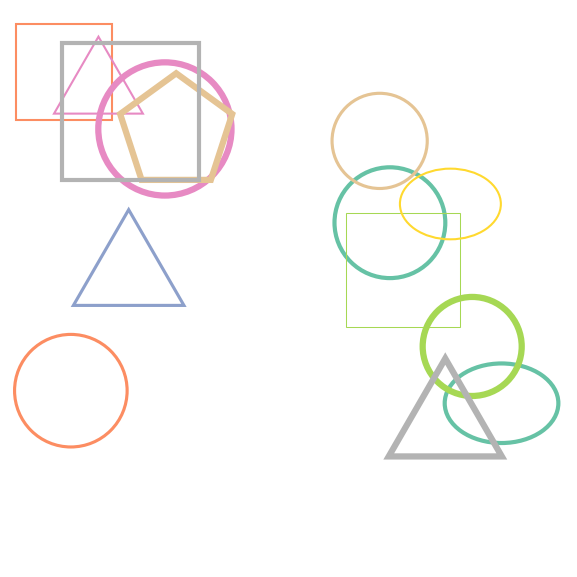[{"shape": "circle", "thickness": 2, "radius": 0.48, "center": [0.675, 0.614]}, {"shape": "oval", "thickness": 2, "radius": 0.49, "center": [0.868, 0.301]}, {"shape": "circle", "thickness": 1.5, "radius": 0.49, "center": [0.123, 0.323]}, {"shape": "square", "thickness": 1, "radius": 0.41, "center": [0.11, 0.875]}, {"shape": "triangle", "thickness": 1.5, "radius": 0.55, "center": [0.223, 0.526]}, {"shape": "triangle", "thickness": 1, "radius": 0.44, "center": [0.17, 0.847]}, {"shape": "circle", "thickness": 3, "radius": 0.58, "center": [0.286, 0.776]}, {"shape": "circle", "thickness": 3, "radius": 0.43, "center": [0.818, 0.399]}, {"shape": "square", "thickness": 0.5, "radius": 0.5, "center": [0.698, 0.532]}, {"shape": "oval", "thickness": 1, "radius": 0.44, "center": [0.78, 0.646]}, {"shape": "pentagon", "thickness": 3, "radius": 0.51, "center": [0.305, 0.77]}, {"shape": "circle", "thickness": 1.5, "radius": 0.41, "center": [0.657, 0.755]}, {"shape": "square", "thickness": 2, "radius": 0.59, "center": [0.226, 0.806]}, {"shape": "triangle", "thickness": 3, "radius": 0.57, "center": [0.771, 0.265]}]